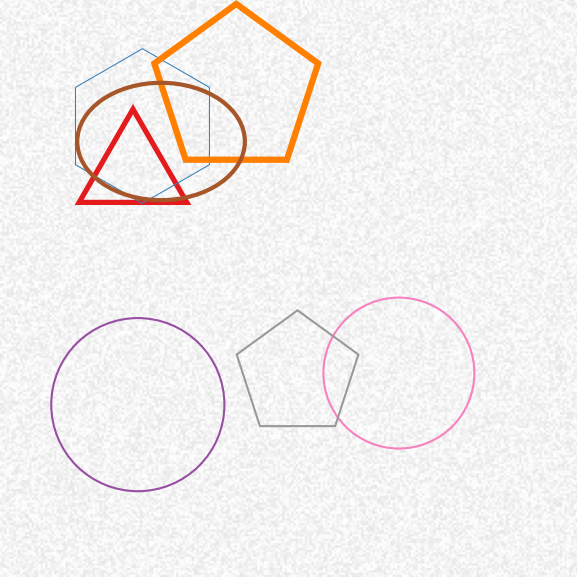[{"shape": "triangle", "thickness": 2.5, "radius": 0.54, "center": [0.23, 0.702]}, {"shape": "hexagon", "thickness": 0.5, "radius": 0.67, "center": [0.247, 0.781]}, {"shape": "circle", "thickness": 1, "radius": 0.75, "center": [0.239, 0.298]}, {"shape": "pentagon", "thickness": 3, "radius": 0.75, "center": [0.409, 0.843]}, {"shape": "oval", "thickness": 2, "radius": 0.73, "center": [0.279, 0.754]}, {"shape": "circle", "thickness": 1, "radius": 0.65, "center": [0.691, 0.353]}, {"shape": "pentagon", "thickness": 1, "radius": 0.55, "center": [0.515, 0.351]}]